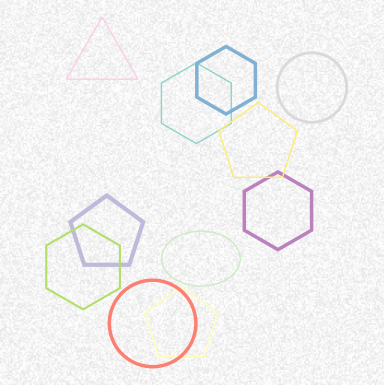[{"shape": "hexagon", "thickness": 1, "radius": 0.52, "center": [0.51, 0.732]}, {"shape": "pentagon", "thickness": 1, "radius": 0.5, "center": [0.471, 0.156]}, {"shape": "pentagon", "thickness": 3, "radius": 0.5, "center": [0.277, 0.393]}, {"shape": "circle", "thickness": 2.5, "radius": 0.56, "center": [0.396, 0.16]}, {"shape": "hexagon", "thickness": 2.5, "radius": 0.44, "center": [0.587, 0.792]}, {"shape": "hexagon", "thickness": 1.5, "radius": 0.55, "center": [0.216, 0.307]}, {"shape": "triangle", "thickness": 1, "radius": 0.54, "center": [0.265, 0.848]}, {"shape": "circle", "thickness": 2, "radius": 0.45, "center": [0.81, 0.773]}, {"shape": "hexagon", "thickness": 2.5, "radius": 0.5, "center": [0.722, 0.453]}, {"shape": "oval", "thickness": 1, "radius": 0.51, "center": [0.522, 0.328]}, {"shape": "pentagon", "thickness": 1, "radius": 0.54, "center": [0.67, 0.626]}]